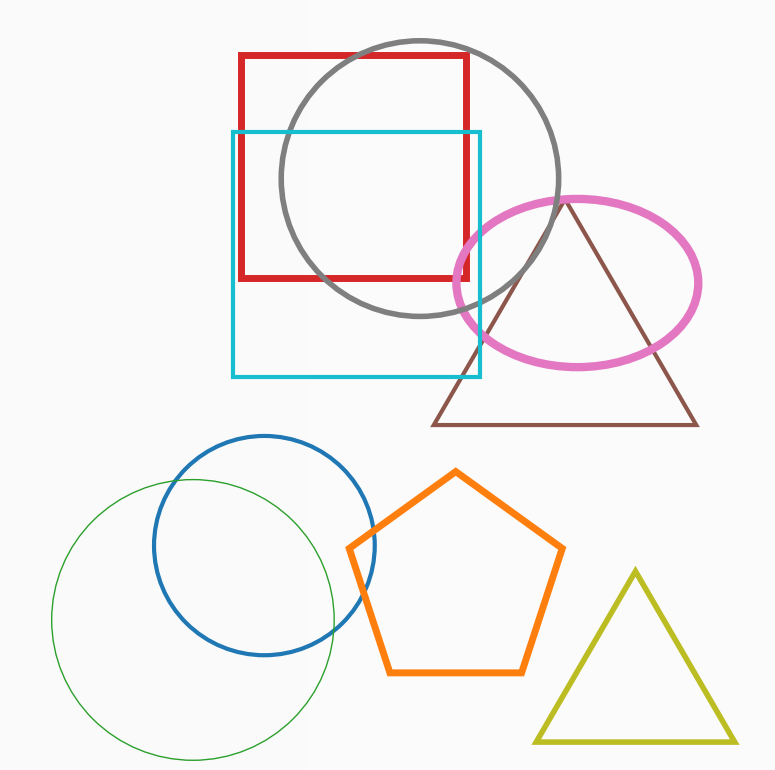[{"shape": "circle", "thickness": 1.5, "radius": 0.71, "center": [0.341, 0.291]}, {"shape": "pentagon", "thickness": 2.5, "radius": 0.72, "center": [0.588, 0.243]}, {"shape": "circle", "thickness": 0.5, "radius": 0.91, "center": [0.249, 0.195]}, {"shape": "square", "thickness": 2.5, "radius": 0.73, "center": [0.456, 0.784]}, {"shape": "triangle", "thickness": 1.5, "radius": 0.98, "center": [0.729, 0.546]}, {"shape": "oval", "thickness": 3, "radius": 0.78, "center": [0.745, 0.632]}, {"shape": "circle", "thickness": 2, "radius": 0.89, "center": [0.542, 0.768]}, {"shape": "triangle", "thickness": 2, "radius": 0.74, "center": [0.82, 0.11]}, {"shape": "square", "thickness": 1.5, "radius": 0.8, "center": [0.46, 0.669]}]